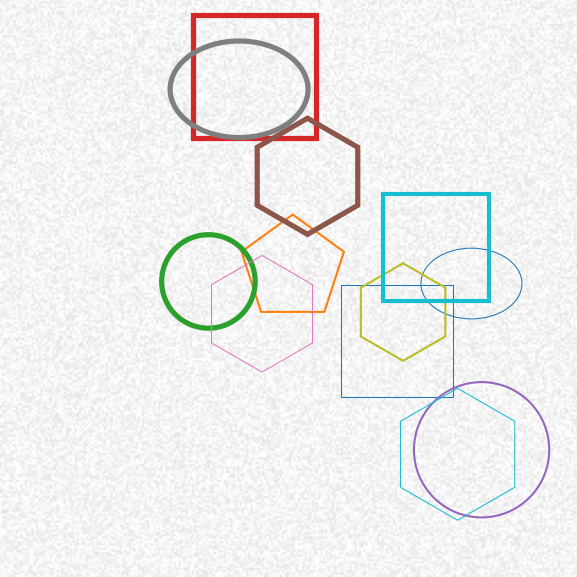[{"shape": "oval", "thickness": 0.5, "radius": 0.44, "center": [0.816, 0.508]}, {"shape": "square", "thickness": 0.5, "radius": 0.49, "center": [0.687, 0.408]}, {"shape": "pentagon", "thickness": 1, "radius": 0.47, "center": [0.507, 0.534]}, {"shape": "circle", "thickness": 2.5, "radius": 0.4, "center": [0.361, 0.512]}, {"shape": "square", "thickness": 2.5, "radius": 0.54, "center": [0.441, 0.867]}, {"shape": "circle", "thickness": 1, "radius": 0.59, "center": [0.834, 0.22]}, {"shape": "hexagon", "thickness": 2.5, "radius": 0.5, "center": [0.532, 0.694]}, {"shape": "hexagon", "thickness": 0.5, "radius": 0.5, "center": [0.454, 0.456]}, {"shape": "oval", "thickness": 2.5, "radius": 0.6, "center": [0.414, 0.845]}, {"shape": "hexagon", "thickness": 1, "radius": 0.42, "center": [0.698, 0.459]}, {"shape": "square", "thickness": 2, "radius": 0.46, "center": [0.755, 0.571]}, {"shape": "hexagon", "thickness": 0.5, "radius": 0.57, "center": [0.792, 0.213]}]